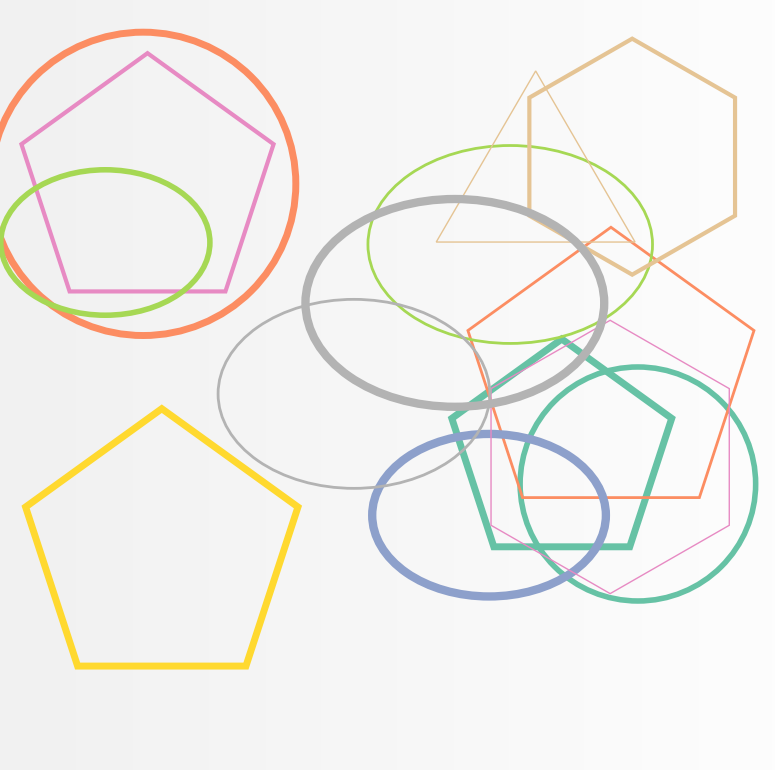[{"shape": "circle", "thickness": 2, "radius": 0.76, "center": [0.823, 0.371]}, {"shape": "pentagon", "thickness": 2.5, "radius": 0.75, "center": [0.725, 0.411]}, {"shape": "pentagon", "thickness": 1, "radius": 0.97, "center": [0.788, 0.511]}, {"shape": "circle", "thickness": 2.5, "radius": 0.98, "center": [0.185, 0.761]}, {"shape": "oval", "thickness": 3, "radius": 0.75, "center": [0.631, 0.331]}, {"shape": "pentagon", "thickness": 1.5, "radius": 0.86, "center": [0.19, 0.76]}, {"shape": "hexagon", "thickness": 0.5, "radius": 0.89, "center": [0.787, 0.407]}, {"shape": "oval", "thickness": 1, "radius": 0.92, "center": [0.658, 0.682]}, {"shape": "oval", "thickness": 2, "radius": 0.67, "center": [0.136, 0.685]}, {"shape": "pentagon", "thickness": 2.5, "radius": 0.92, "center": [0.209, 0.284]}, {"shape": "hexagon", "thickness": 1.5, "radius": 0.77, "center": [0.816, 0.797]}, {"shape": "triangle", "thickness": 0.5, "radius": 0.74, "center": [0.691, 0.76]}, {"shape": "oval", "thickness": 1, "radius": 0.88, "center": [0.457, 0.488]}, {"shape": "oval", "thickness": 3, "radius": 0.96, "center": [0.587, 0.607]}]